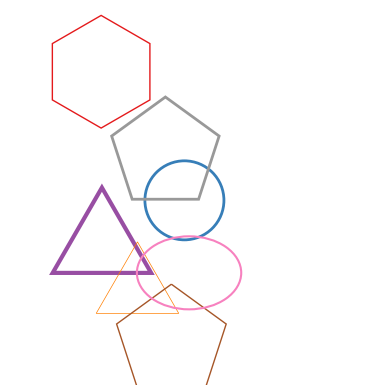[{"shape": "hexagon", "thickness": 1, "radius": 0.73, "center": [0.263, 0.814]}, {"shape": "circle", "thickness": 2, "radius": 0.51, "center": [0.479, 0.48]}, {"shape": "triangle", "thickness": 3, "radius": 0.74, "center": [0.265, 0.365]}, {"shape": "triangle", "thickness": 0.5, "radius": 0.62, "center": [0.357, 0.248]}, {"shape": "pentagon", "thickness": 1, "radius": 0.75, "center": [0.445, 0.112]}, {"shape": "oval", "thickness": 1.5, "radius": 0.68, "center": [0.491, 0.291]}, {"shape": "pentagon", "thickness": 2, "radius": 0.73, "center": [0.43, 0.601]}]